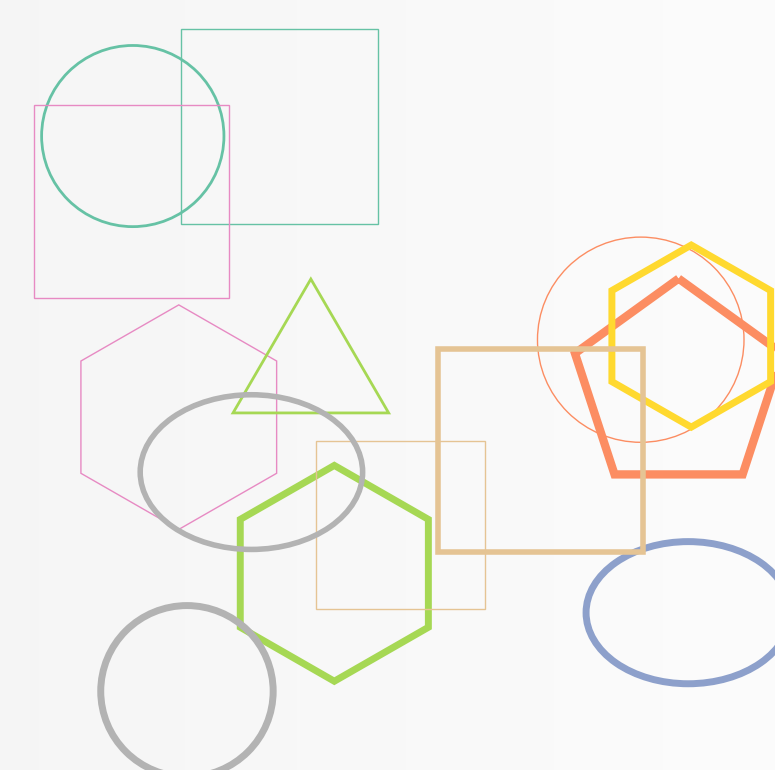[{"shape": "circle", "thickness": 1, "radius": 0.59, "center": [0.171, 0.823]}, {"shape": "square", "thickness": 0.5, "radius": 0.63, "center": [0.36, 0.836]}, {"shape": "circle", "thickness": 0.5, "radius": 0.67, "center": [0.827, 0.559]}, {"shape": "pentagon", "thickness": 3, "radius": 0.7, "center": [0.876, 0.498]}, {"shape": "oval", "thickness": 2.5, "radius": 0.66, "center": [0.888, 0.204]}, {"shape": "square", "thickness": 0.5, "radius": 0.63, "center": [0.17, 0.738]}, {"shape": "hexagon", "thickness": 0.5, "radius": 0.73, "center": [0.231, 0.458]}, {"shape": "hexagon", "thickness": 2.5, "radius": 0.7, "center": [0.431, 0.255]}, {"shape": "triangle", "thickness": 1, "radius": 0.58, "center": [0.401, 0.522]}, {"shape": "hexagon", "thickness": 2.5, "radius": 0.59, "center": [0.892, 0.564]}, {"shape": "square", "thickness": 2, "radius": 0.66, "center": [0.698, 0.415]}, {"shape": "square", "thickness": 0.5, "radius": 0.55, "center": [0.517, 0.318]}, {"shape": "oval", "thickness": 2, "radius": 0.72, "center": [0.324, 0.387]}, {"shape": "circle", "thickness": 2.5, "radius": 0.56, "center": [0.241, 0.102]}]